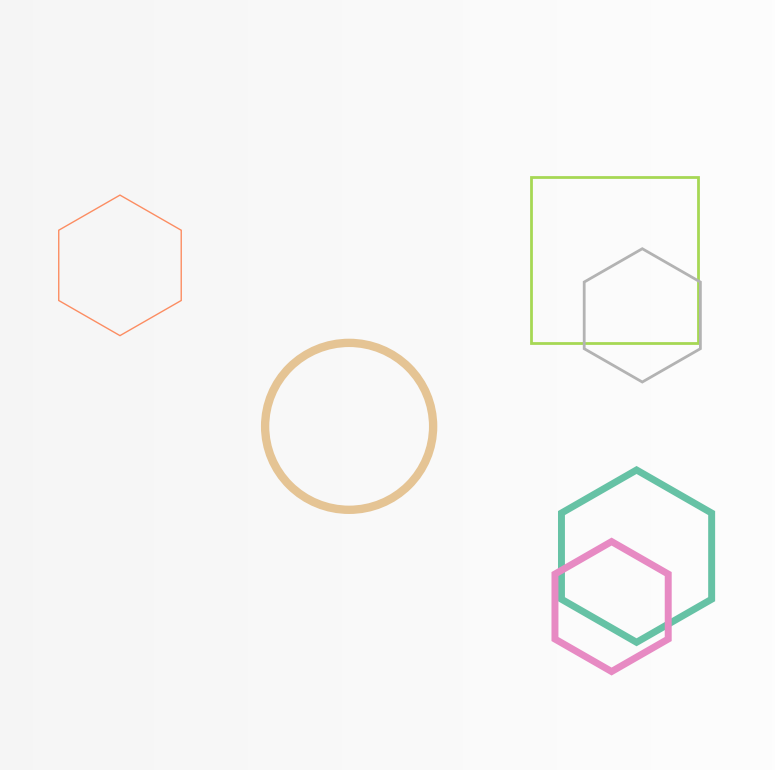[{"shape": "hexagon", "thickness": 2.5, "radius": 0.56, "center": [0.821, 0.278]}, {"shape": "hexagon", "thickness": 0.5, "radius": 0.46, "center": [0.155, 0.655]}, {"shape": "hexagon", "thickness": 2.5, "radius": 0.42, "center": [0.789, 0.212]}, {"shape": "square", "thickness": 1, "radius": 0.54, "center": [0.793, 0.663]}, {"shape": "circle", "thickness": 3, "radius": 0.54, "center": [0.45, 0.446]}, {"shape": "hexagon", "thickness": 1, "radius": 0.43, "center": [0.829, 0.59]}]